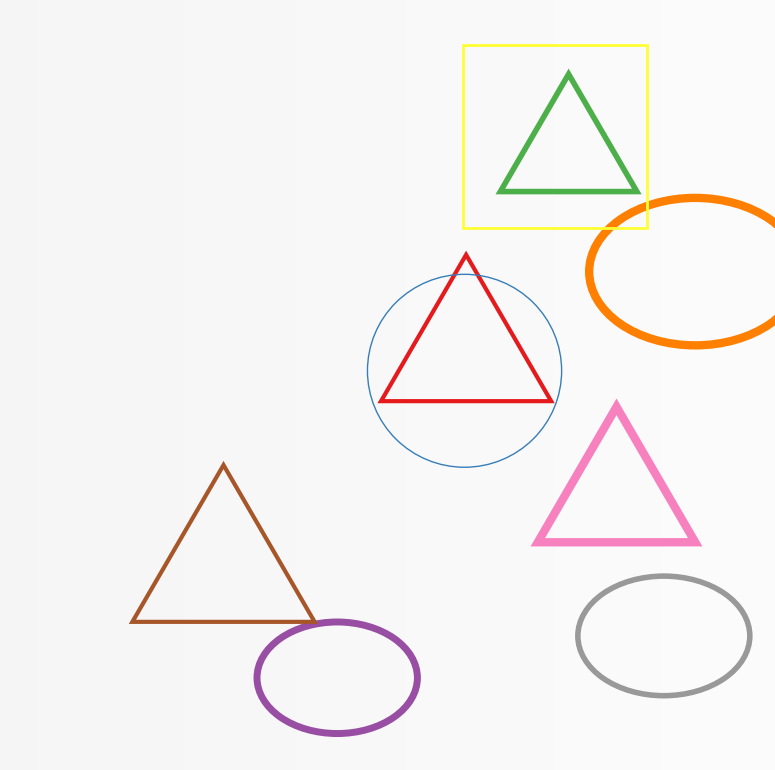[{"shape": "triangle", "thickness": 1.5, "radius": 0.63, "center": [0.601, 0.542]}, {"shape": "circle", "thickness": 0.5, "radius": 0.63, "center": [0.599, 0.518]}, {"shape": "triangle", "thickness": 2, "radius": 0.51, "center": [0.734, 0.802]}, {"shape": "oval", "thickness": 2.5, "radius": 0.52, "center": [0.435, 0.12]}, {"shape": "oval", "thickness": 3, "radius": 0.68, "center": [0.897, 0.647]}, {"shape": "square", "thickness": 1, "radius": 0.59, "center": [0.716, 0.823]}, {"shape": "triangle", "thickness": 1.5, "radius": 0.68, "center": [0.288, 0.26]}, {"shape": "triangle", "thickness": 3, "radius": 0.59, "center": [0.796, 0.354]}, {"shape": "oval", "thickness": 2, "radius": 0.55, "center": [0.857, 0.174]}]